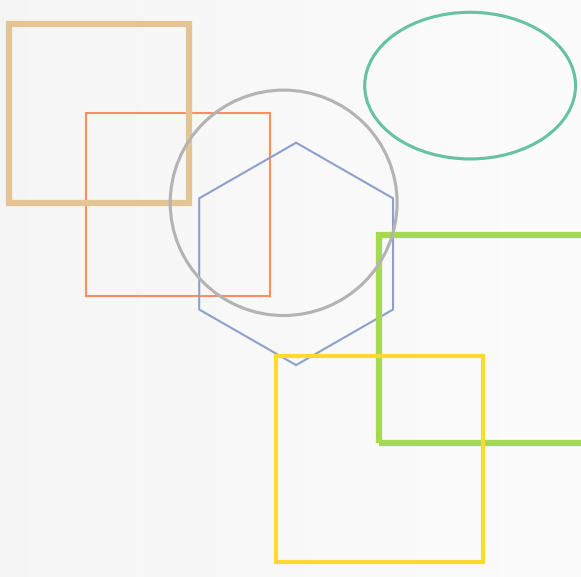[{"shape": "oval", "thickness": 1.5, "radius": 0.91, "center": [0.809, 0.851]}, {"shape": "square", "thickness": 1, "radius": 0.79, "center": [0.306, 0.645]}, {"shape": "hexagon", "thickness": 1, "radius": 0.96, "center": [0.509, 0.559]}, {"shape": "square", "thickness": 3, "radius": 0.9, "center": [0.833, 0.412]}, {"shape": "square", "thickness": 2, "radius": 0.89, "center": [0.653, 0.204]}, {"shape": "square", "thickness": 3, "radius": 0.77, "center": [0.171, 0.802]}, {"shape": "circle", "thickness": 1.5, "radius": 0.98, "center": [0.488, 0.648]}]